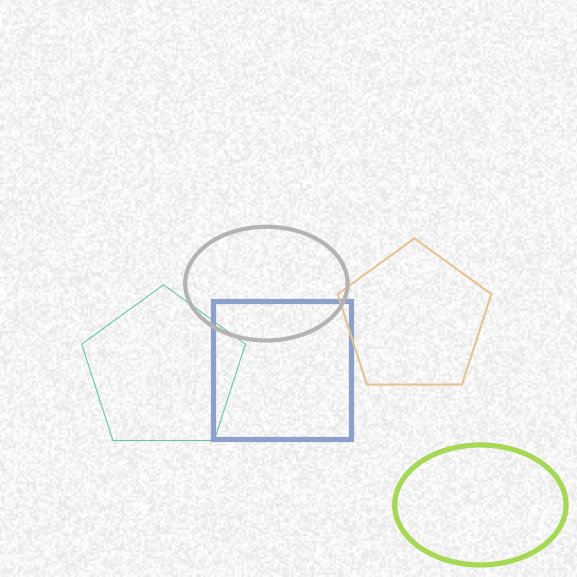[{"shape": "pentagon", "thickness": 0.5, "radius": 0.75, "center": [0.283, 0.357]}, {"shape": "square", "thickness": 2.5, "radius": 0.6, "center": [0.489, 0.358]}, {"shape": "oval", "thickness": 2.5, "radius": 0.74, "center": [0.832, 0.125]}, {"shape": "pentagon", "thickness": 1, "radius": 0.7, "center": [0.718, 0.446]}, {"shape": "oval", "thickness": 2, "radius": 0.7, "center": [0.461, 0.508]}]